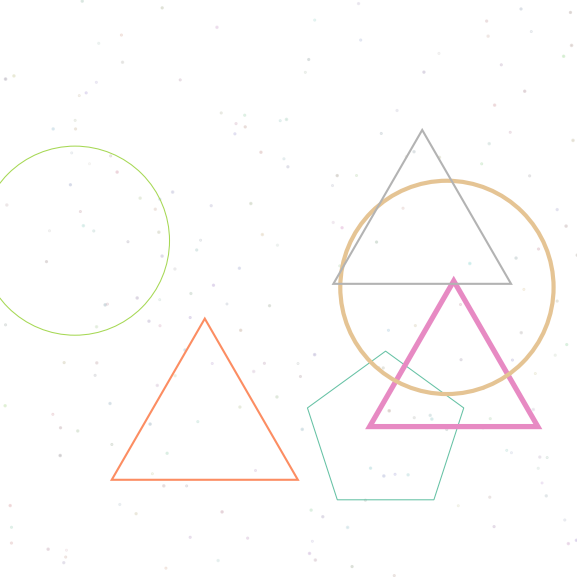[{"shape": "pentagon", "thickness": 0.5, "radius": 0.71, "center": [0.668, 0.249]}, {"shape": "triangle", "thickness": 1, "radius": 0.93, "center": [0.355, 0.261]}, {"shape": "triangle", "thickness": 2.5, "radius": 0.84, "center": [0.786, 0.345]}, {"shape": "circle", "thickness": 0.5, "radius": 0.82, "center": [0.13, 0.582]}, {"shape": "circle", "thickness": 2, "radius": 0.92, "center": [0.774, 0.501]}, {"shape": "triangle", "thickness": 1, "radius": 0.89, "center": [0.731, 0.596]}]